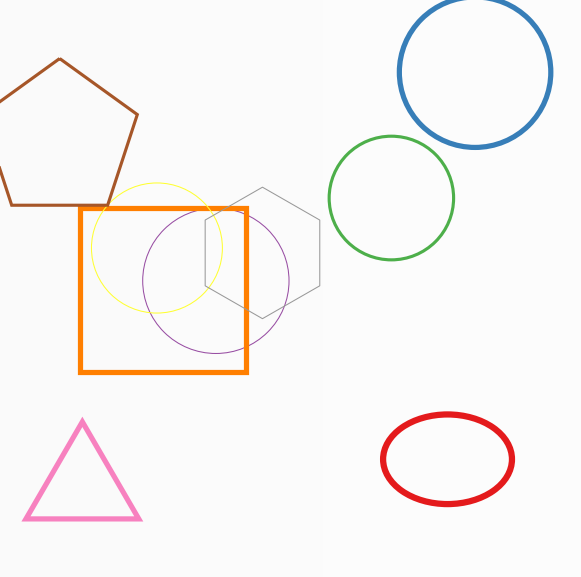[{"shape": "oval", "thickness": 3, "radius": 0.55, "center": [0.77, 0.204]}, {"shape": "circle", "thickness": 2.5, "radius": 0.65, "center": [0.817, 0.874]}, {"shape": "circle", "thickness": 1.5, "radius": 0.54, "center": [0.673, 0.656]}, {"shape": "circle", "thickness": 0.5, "radius": 0.63, "center": [0.371, 0.513]}, {"shape": "square", "thickness": 2.5, "radius": 0.71, "center": [0.28, 0.496]}, {"shape": "circle", "thickness": 0.5, "radius": 0.56, "center": [0.27, 0.57]}, {"shape": "pentagon", "thickness": 1.5, "radius": 0.7, "center": [0.103, 0.757]}, {"shape": "triangle", "thickness": 2.5, "radius": 0.56, "center": [0.142, 0.157]}, {"shape": "hexagon", "thickness": 0.5, "radius": 0.57, "center": [0.452, 0.561]}]